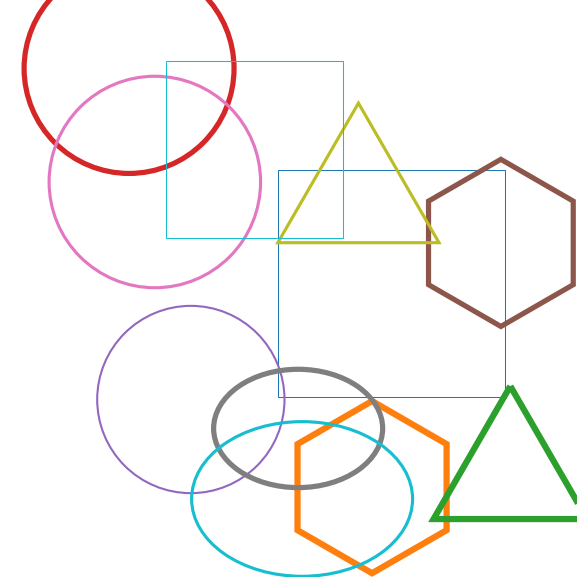[{"shape": "square", "thickness": 0.5, "radius": 0.98, "center": [0.678, 0.508]}, {"shape": "hexagon", "thickness": 3, "radius": 0.75, "center": [0.644, 0.156]}, {"shape": "triangle", "thickness": 3, "radius": 0.77, "center": [0.884, 0.177]}, {"shape": "circle", "thickness": 2.5, "radius": 0.91, "center": [0.223, 0.881]}, {"shape": "circle", "thickness": 1, "radius": 0.81, "center": [0.33, 0.307]}, {"shape": "hexagon", "thickness": 2.5, "radius": 0.72, "center": [0.867, 0.579]}, {"shape": "circle", "thickness": 1.5, "radius": 0.92, "center": [0.268, 0.684]}, {"shape": "oval", "thickness": 2.5, "radius": 0.73, "center": [0.516, 0.257]}, {"shape": "triangle", "thickness": 1.5, "radius": 0.81, "center": [0.621, 0.659]}, {"shape": "oval", "thickness": 1.5, "radius": 0.96, "center": [0.523, 0.135]}, {"shape": "square", "thickness": 0.5, "radius": 0.77, "center": [0.441, 0.74]}]